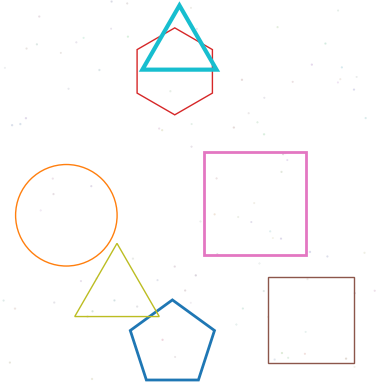[{"shape": "pentagon", "thickness": 2, "radius": 0.57, "center": [0.448, 0.106]}, {"shape": "circle", "thickness": 1, "radius": 0.66, "center": [0.172, 0.441]}, {"shape": "hexagon", "thickness": 1, "radius": 0.56, "center": [0.454, 0.815]}, {"shape": "square", "thickness": 1, "radius": 0.56, "center": [0.808, 0.168]}, {"shape": "square", "thickness": 2, "radius": 0.67, "center": [0.662, 0.471]}, {"shape": "triangle", "thickness": 1, "radius": 0.63, "center": [0.304, 0.241]}, {"shape": "triangle", "thickness": 3, "radius": 0.56, "center": [0.466, 0.875]}]